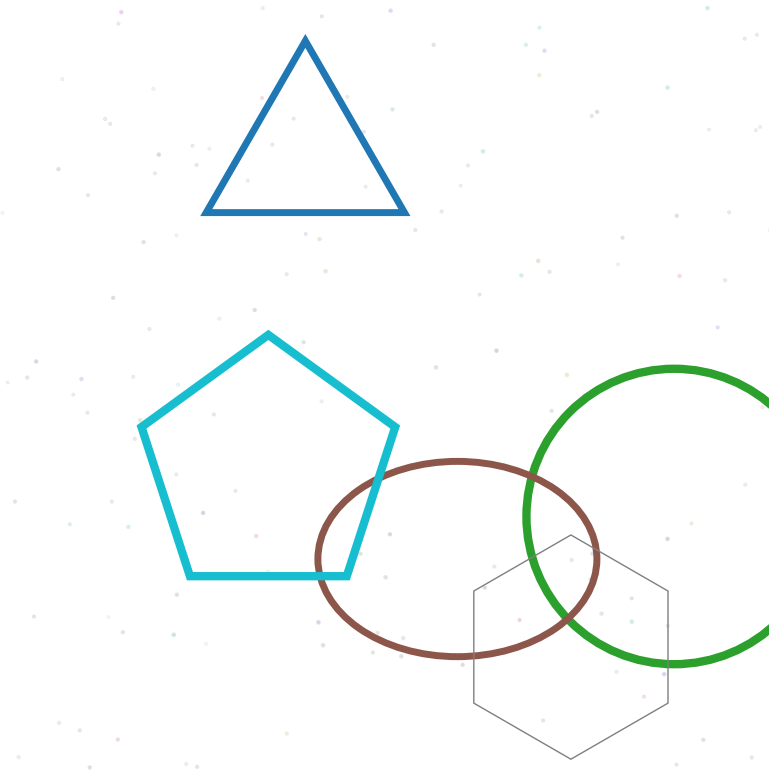[{"shape": "triangle", "thickness": 2.5, "radius": 0.74, "center": [0.397, 0.798]}, {"shape": "circle", "thickness": 3, "radius": 0.96, "center": [0.876, 0.329]}, {"shape": "oval", "thickness": 2.5, "radius": 0.91, "center": [0.594, 0.274]}, {"shape": "hexagon", "thickness": 0.5, "radius": 0.73, "center": [0.741, 0.16]}, {"shape": "pentagon", "thickness": 3, "radius": 0.87, "center": [0.349, 0.392]}]